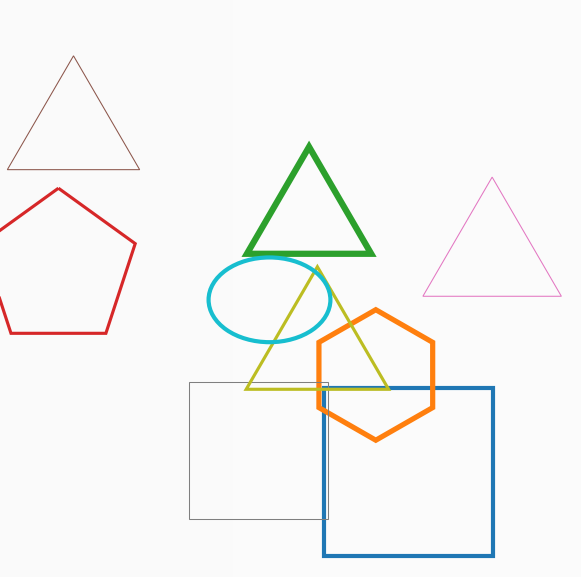[{"shape": "square", "thickness": 2, "radius": 0.73, "center": [0.703, 0.182]}, {"shape": "hexagon", "thickness": 2.5, "radius": 0.56, "center": [0.647, 0.35]}, {"shape": "triangle", "thickness": 3, "radius": 0.62, "center": [0.532, 0.621]}, {"shape": "pentagon", "thickness": 1.5, "radius": 0.69, "center": [0.101, 0.534]}, {"shape": "triangle", "thickness": 0.5, "radius": 0.66, "center": [0.126, 0.771]}, {"shape": "triangle", "thickness": 0.5, "radius": 0.69, "center": [0.847, 0.555]}, {"shape": "square", "thickness": 0.5, "radius": 0.59, "center": [0.445, 0.219]}, {"shape": "triangle", "thickness": 1.5, "radius": 0.71, "center": [0.546, 0.396]}, {"shape": "oval", "thickness": 2, "radius": 0.52, "center": [0.464, 0.48]}]